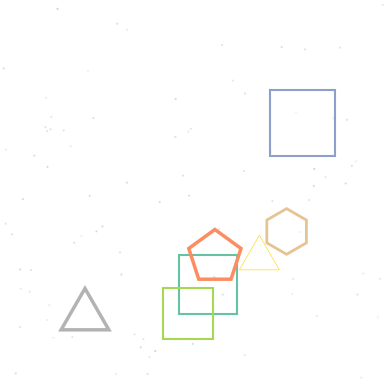[{"shape": "square", "thickness": 1.5, "radius": 0.38, "center": [0.54, 0.261]}, {"shape": "pentagon", "thickness": 2.5, "radius": 0.36, "center": [0.558, 0.333]}, {"shape": "square", "thickness": 1.5, "radius": 0.43, "center": [0.786, 0.681]}, {"shape": "square", "thickness": 1.5, "radius": 0.33, "center": [0.488, 0.185]}, {"shape": "triangle", "thickness": 0.5, "radius": 0.3, "center": [0.674, 0.329]}, {"shape": "hexagon", "thickness": 2, "radius": 0.3, "center": [0.744, 0.399]}, {"shape": "triangle", "thickness": 2.5, "radius": 0.36, "center": [0.221, 0.179]}]